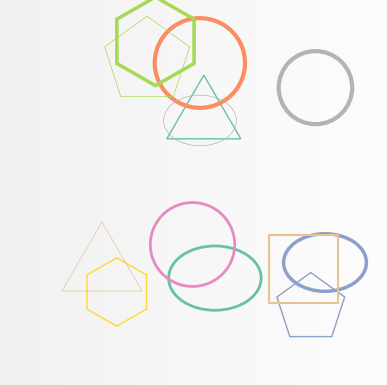[{"shape": "oval", "thickness": 2, "radius": 0.6, "center": [0.555, 0.278]}, {"shape": "triangle", "thickness": 1, "radius": 0.55, "center": [0.526, 0.695]}, {"shape": "circle", "thickness": 3, "radius": 0.58, "center": [0.516, 0.836]}, {"shape": "pentagon", "thickness": 1, "radius": 0.46, "center": [0.802, 0.2]}, {"shape": "oval", "thickness": 2.5, "radius": 0.53, "center": [0.839, 0.318]}, {"shape": "circle", "thickness": 2, "radius": 0.54, "center": [0.497, 0.365]}, {"shape": "pentagon", "thickness": 0.5, "radius": 0.58, "center": [0.38, 0.843]}, {"shape": "hexagon", "thickness": 2.5, "radius": 0.58, "center": [0.401, 0.893]}, {"shape": "hexagon", "thickness": 1, "radius": 0.44, "center": [0.301, 0.242]}, {"shape": "square", "thickness": 1.5, "radius": 0.44, "center": [0.783, 0.301]}, {"shape": "triangle", "thickness": 0.5, "radius": 0.6, "center": [0.263, 0.304]}, {"shape": "oval", "thickness": 0.5, "radius": 0.47, "center": [0.516, 0.687]}, {"shape": "circle", "thickness": 3, "radius": 0.47, "center": [0.814, 0.772]}]